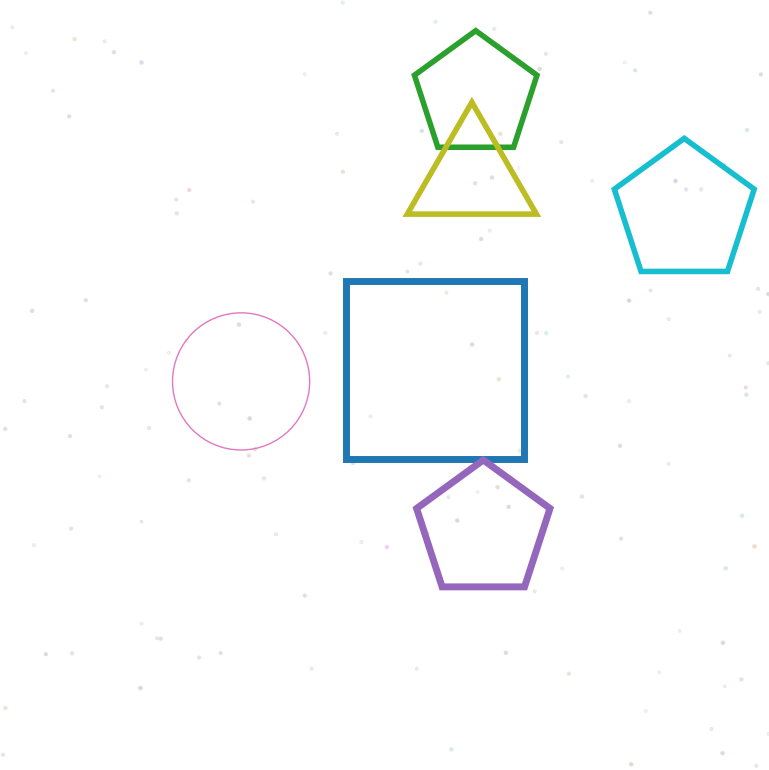[{"shape": "square", "thickness": 2.5, "radius": 0.58, "center": [0.565, 0.52]}, {"shape": "pentagon", "thickness": 2, "radius": 0.42, "center": [0.618, 0.876]}, {"shape": "pentagon", "thickness": 2.5, "radius": 0.46, "center": [0.628, 0.312]}, {"shape": "circle", "thickness": 0.5, "radius": 0.45, "center": [0.313, 0.505]}, {"shape": "triangle", "thickness": 2, "radius": 0.48, "center": [0.613, 0.77]}, {"shape": "pentagon", "thickness": 2, "radius": 0.48, "center": [0.889, 0.725]}]